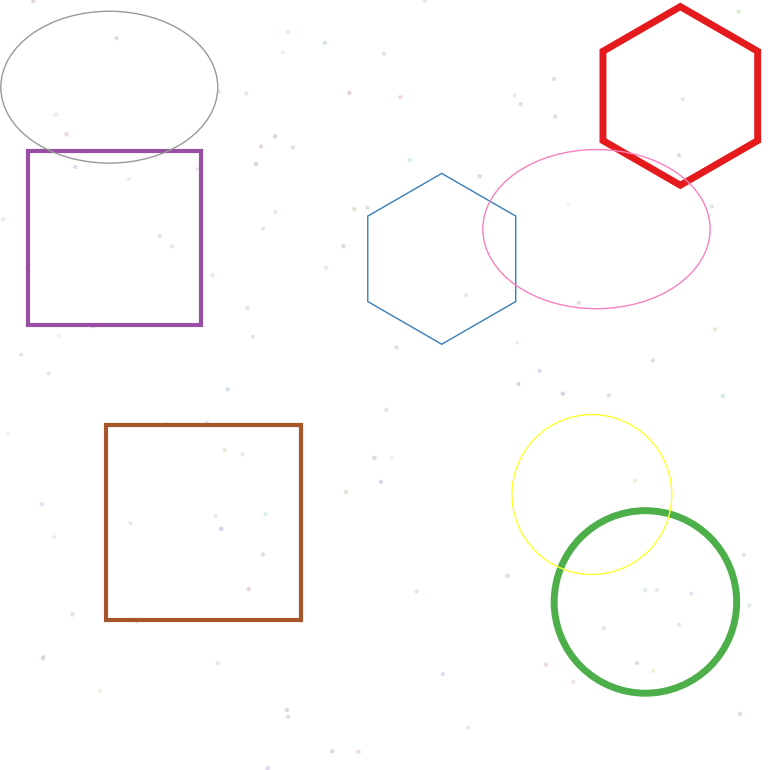[{"shape": "hexagon", "thickness": 2.5, "radius": 0.58, "center": [0.884, 0.875]}, {"shape": "hexagon", "thickness": 0.5, "radius": 0.55, "center": [0.574, 0.664]}, {"shape": "circle", "thickness": 2.5, "radius": 0.59, "center": [0.838, 0.218]}, {"shape": "square", "thickness": 1.5, "radius": 0.56, "center": [0.149, 0.691]}, {"shape": "circle", "thickness": 0.5, "radius": 0.52, "center": [0.769, 0.358]}, {"shape": "square", "thickness": 1.5, "radius": 0.63, "center": [0.264, 0.322]}, {"shape": "oval", "thickness": 0.5, "radius": 0.74, "center": [0.775, 0.702]}, {"shape": "oval", "thickness": 0.5, "radius": 0.7, "center": [0.142, 0.887]}]